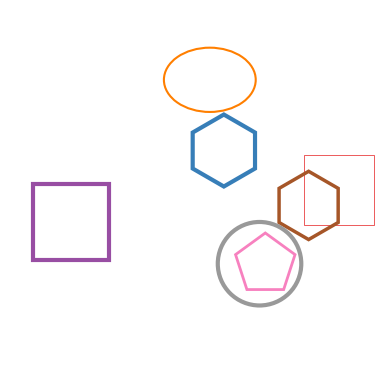[{"shape": "square", "thickness": 0.5, "radius": 0.45, "center": [0.881, 0.506]}, {"shape": "hexagon", "thickness": 3, "radius": 0.47, "center": [0.581, 0.609]}, {"shape": "square", "thickness": 3, "radius": 0.49, "center": [0.185, 0.423]}, {"shape": "oval", "thickness": 1.5, "radius": 0.6, "center": [0.545, 0.793]}, {"shape": "hexagon", "thickness": 2.5, "radius": 0.44, "center": [0.802, 0.466]}, {"shape": "pentagon", "thickness": 2, "radius": 0.41, "center": [0.689, 0.314]}, {"shape": "circle", "thickness": 3, "radius": 0.54, "center": [0.674, 0.315]}]